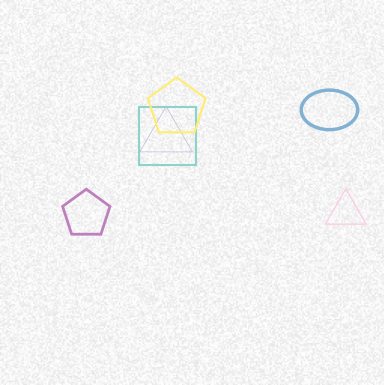[{"shape": "square", "thickness": 1.5, "radius": 0.37, "center": [0.435, 0.647]}, {"shape": "triangle", "thickness": 0.5, "radius": 0.39, "center": [0.432, 0.645]}, {"shape": "oval", "thickness": 2.5, "radius": 0.37, "center": [0.856, 0.715]}, {"shape": "triangle", "thickness": 1, "radius": 0.31, "center": [0.898, 0.448]}, {"shape": "pentagon", "thickness": 2, "radius": 0.32, "center": [0.224, 0.444]}, {"shape": "pentagon", "thickness": 1.5, "radius": 0.39, "center": [0.459, 0.72]}]